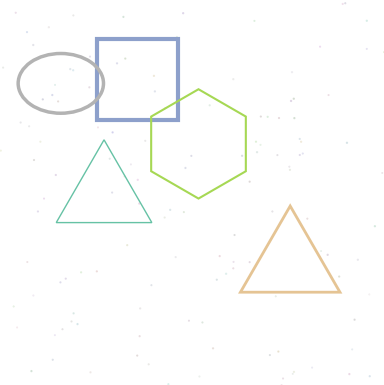[{"shape": "triangle", "thickness": 1, "radius": 0.72, "center": [0.27, 0.493]}, {"shape": "square", "thickness": 3, "radius": 0.53, "center": [0.357, 0.793]}, {"shape": "hexagon", "thickness": 1.5, "radius": 0.71, "center": [0.516, 0.626]}, {"shape": "triangle", "thickness": 2, "radius": 0.75, "center": [0.754, 0.316]}, {"shape": "oval", "thickness": 2.5, "radius": 0.55, "center": [0.158, 0.783]}]